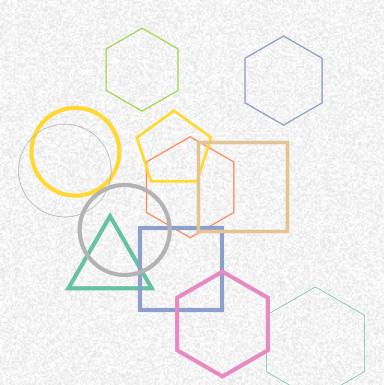[{"shape": "hexagon", "thickness": 0.5, "radius": 0.73, "center": [0.819, 0.108]}, {"shape": "triangle", "thickness": 3, "radius": 0.62, "center": [0.286, 0.314]}, {"shape": "hexagon", "thickness": 1, "radius": 0.66, "center": [0.494, 0.514]}, {"shape": "hexagon", "thickness": 1, "radius": 0.58, "center": [0.737, 0.791]}, {"shape": "square", "thickness": 3, "radius": 0.54, "center": [0.47, 0.301]}, {"shape": "hexagon", "thickness": 3, "radius": 0.68, "center": [0.578, 0.158]}, {"shape": "hexagon", "thickness": 1, "radius": 0.54, "center": [0.369, 0.819]}, {"shape": "pentagon", "thickness": 2, "radius": 0.51, "center": [0.452, 0.611]}, {"shape": "circle", "thickness": 3, "radius": 0.57, "center": [0.196, 0.606]}, {"shape": "square", "thickness": 2.5, "radius": 0.58, "center": [0.629, 0.516]}, {"shape": "circle", "thickness": 0.5, "radius": 0.6, "center": [0.168, 0.557]}, {"shape": "circle", "thickness": 3, "radius": 0.58, "center": [0.324, 0.403]}]